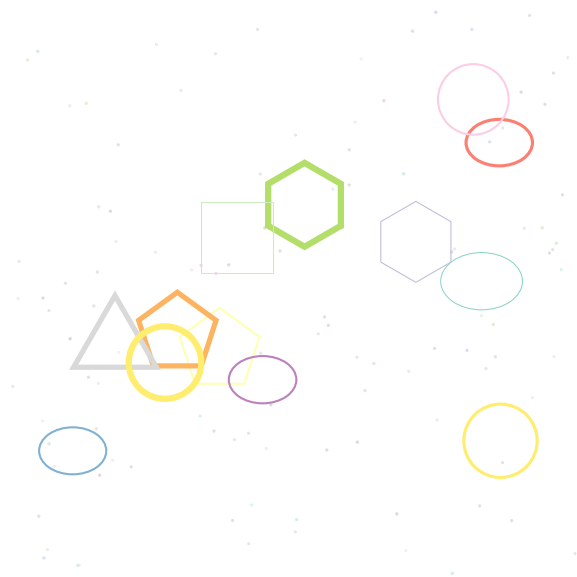[{"shape": "oval", "thickness": 0.5, "radius": 0.35, "center": [0.834, 0.512]}, {"shape": "pentagon", "thickness": 1, "radius": 0.36, "center": [0.38, 0.393]}, {"shape": "hexagon", "thickness": 0.5, "radius": 0.35, "center": [0.72, 0.58]}, {"shape": "oval", "thickness": 1.5, "radius": 0.29, "center": [0.865, 0.752]}, {"shape": "oval", "thickness": 1, "radius": 0.29, "center": [0.126, 0.218]}, {"shape": "pentagon", "thickness": 2.5, "radius": 0.35, "center": [0.307, 0.423]}, {"shape": "hexagon", "thickness": 3, "radius": 0.36, "center": [0.527, 0.645]}, {"shape": "circle", "thickness": 1, "radius": 0.31, "center": [0.82, 0.827]}, {"shape": "triangle", "thickness": 2.5, "radius": 0.41, "center": [0.199, 0.405]}, {"shape": "oval", "thickness": 1, "radius": 0.29, "center": [0.455, 0.342]}, {"shape": "square", "thickness": 0.5, "radius": 0.31, "center": [0.41, 0.588]}, {"shape": "circle", "thickness": 3, "radius": 0.31, "center": [0.286, 0.371]}, {"shape": "circle", "thickness": 1.5, "radius": 0.32, "center": [0.867, 0.236]}]